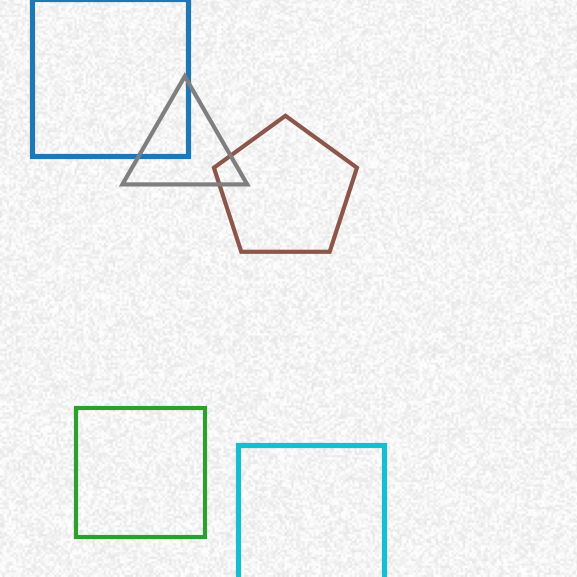[{"shape": "square", "thickness": 2.5, "radius": 0.68, "center": [0.191, 0.865]}, {"shape": "square", "thickness": 2, "radius": 0.56, "center": [0.243, 0.181]}, {"shape": "pentagon", "thickness": 2, "radius": 0.65, "center": [0.494, 0.668]}, {"shape": "triangle", "thickness": 2, "radius": 0.62, "center": [0.32, 0.742]}, {"shape": "square", "thickness": 2.5, "radius": 0.63, "center": [0.538, 0.102]}]